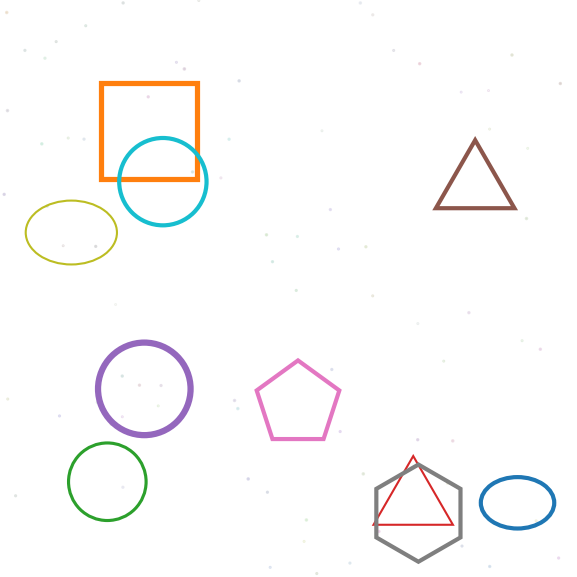[{"shape": "oval", "thickness": 2, "radius": 0.32, "center": [0.896, 0.128]}, {"shape": "square", "thickness": 2.5, "radius": 0.42, "center": [0.257, 0.772]}, {"shape": "circle", "thickness": 1.5, "radius": 0.34, "center": [0.186, 0.165]}, {"shape": "triangle", "thickness": 1, "radius": 0.4, "center": [0.716, 0.13]}, {"shape": "circle", "thickness": 3, "radius": 0.4, "center": [0.25, 0.326]}, {"shape": "triangle", "thickness": 2, "radius": 0.39, "center": [0.823, 0.678]}, {"shape": "pentagon", "thickness": 2, "radius": 0.38, "center": [0.516, 0.3]}, {"shape": "hexagon", "thickness": 2, "radius": 0.42, "center": [0.725, 0.111]}, {"shape": "oval", "thickness": 1, "radius": 0.4, "center": [0.124, 0.596]}, {"shape": "circle", "thickness": 2, "radius": 0.38, "center": [0.282, 0.685]}]